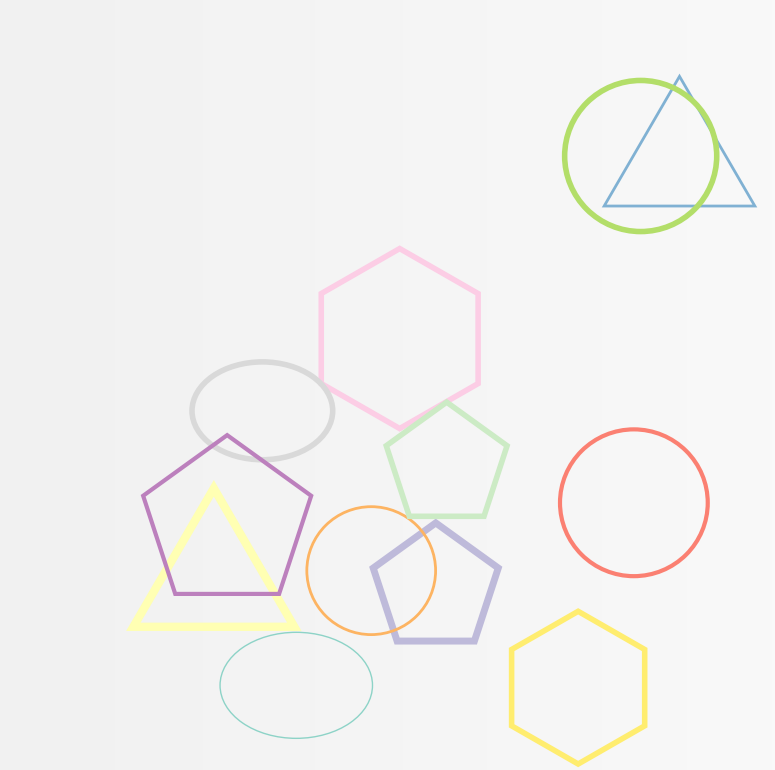[{"shape": "oval", "thickness": 0.5, "radius": 0.49, "center": [0.382, 0.11]}, {"shape": "triangle", "thickness": 3, "radius": 0.6, "center": [0.276, 0.246]}, {"shape": "pentagon", "thickness": 2.5, "radius": 0.42, "center": [0.562, 0.236]}, {"shape": "circle", "thickness": 1.5, "radius": 0.48, "center": [0.818, 0.347]}, {"shape": "triangle", "thickness": 1, "radius": 0.56, "center": [0.877, 0.789]}, {"shape": "circle", "thickness": 1, "radius": 0.42, "center": [0.479, 0.259]}, {"shape": "circle", "thickness": 2, "radius": 0.49, "center": [0.827, 0.797]}, {"shape": "hexagon", "thickness": 2, "radius": 0.58, "center": [0.516, 0.56]}, {"shape": "oval", "thickness": 2, "radius": 0.45, "center": [0.339, 0.466]}, {"shape": "pentagon", "thickness": 1.5, "radius": 0.57, "center": [0.293, 0.321]}, {"shape": "pentagon", "thickness": 2, "radius": 0.41, "center": [0.576, 0.396]}, {"shape": "hexagon", "thickness": 2, "radius": 0.5, "center": [0.746, 0.107]}]